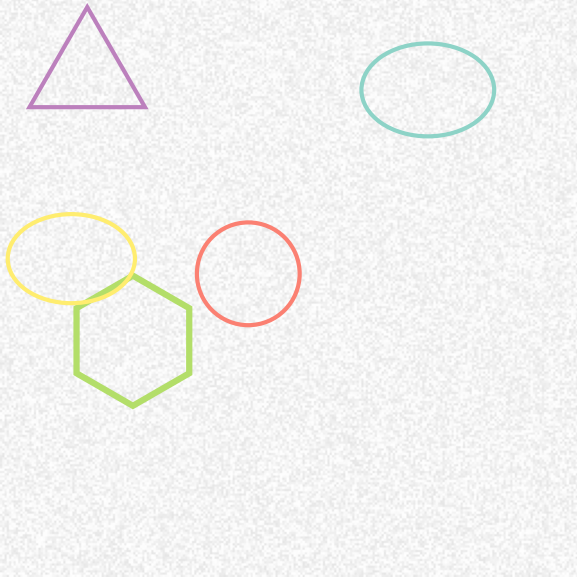[{"shape": "oval", "thickness": 2, "radius": 0.57, "center": [0.741, 0.843]}, {"shape": "circle", "thickness": 2, "radius": 0.44, "center": [0.43, 0.525]}, {"shape": "hexagon", "thickness": 3, "radius": 0.56, "center": [0.23, 0.409]}, {"shape": "triangle", "thickness": 2, "radius": 0.58, "center": [0.151, 0.871]}, {"shape": "oval", "thickness": 2, "radius": 0.55, "center": [0.124, 0.551]}]